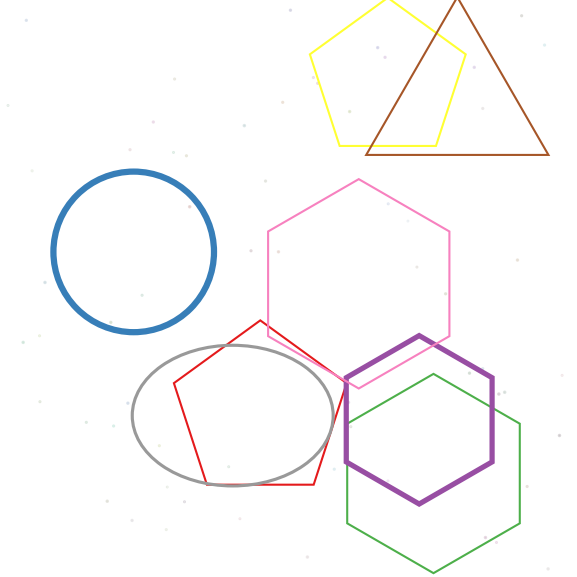[{"shape": "pentagon", "thickness": 1, "radius": 0.79, "center": [0.451, 0.287]}, {"shape": "circle", "thickness": 3, "radius": 0.7, "center": [0.232, 0.563]}, {"shape": "hexagon", "thickness": 1, "radius": 0.86, "center": [0.751, 0.179]}, {"shape": "hexagon", "thickness": 2.5, "radius": 0.73, "center": [0.726, 0.272]}, {"shape": "pentagon", "thickness": 1, "radius": 0.71, "center": [0.672, 0.861]}, {"shape": "triangle", "thickness": 1, "radius": 0.91, "center": [0.792, 0.822]}, {"shape": "hexagon", "thickness": 1, "radius": 0.91, "center": [0.621, 0.508]}, {"shape": "oval", "thickness": 1.5, "radius": 0.87, "center": [0.403, 0.279]}]